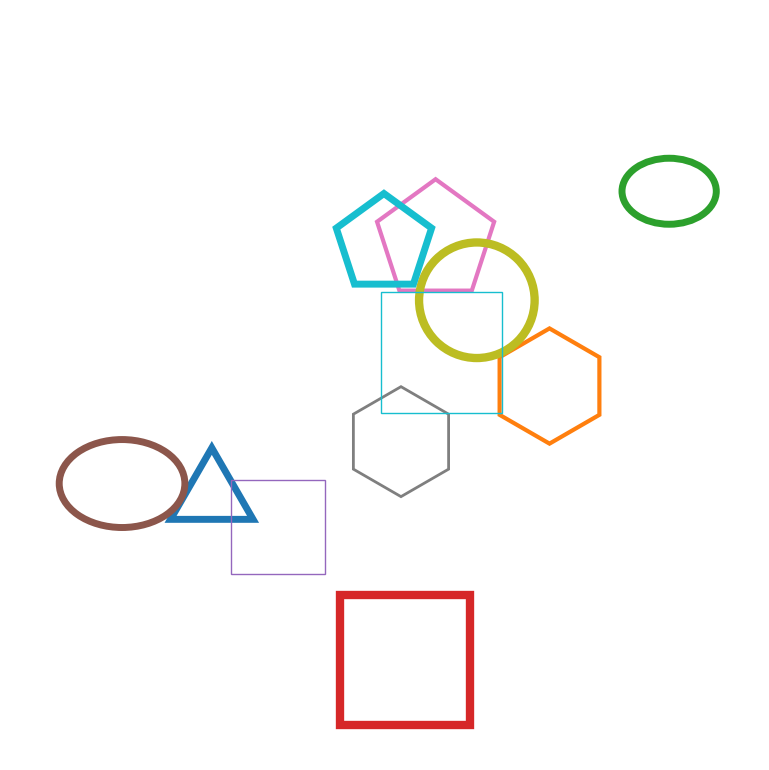[{"shape": "triangle", "thickness": 2.5, "radius": 0.31, "center": [0.275, 0.356]}, {"shape": "hexagon", "thickness": 1.5, "radius": 0.37, "center": [0.714, 0.499]}, {"shape": "oval", "thickness": 2.5, "radius": 0.31, "center": [0.869, 0.752]}, {"shape": "square", "thickness": 3, "radius": 0.42, "center": [0.526, 0.142]}, {"shape": "square", "thickness": 0.5, "radius": 0.3, "center": [0.361, 0.315]}, {"shape": "oval", "thickness": 2.5, "radius": 0.41, "center": [0.158, 0.372]}, {"shape": "pentagon", "thickness": 1.5, "radius": 0.4, "center": [0.566, 0.687]}, {"shape": "hexagon", "thickness": 1, "radius": 0.36, "center": [0.521, 0.426]}, {"shape": "circle", "thickness": 3, "radius": 0.38, "center": [0.619, 0.61]}, {"shape": "pentagon", "thickness": 2.5, "radius": 0.33, "center": [0.499, 0.684]}, {"shape": "square", "thickness": 0.5, "radius": 0.39, "center": [0.573, 0.543]}]